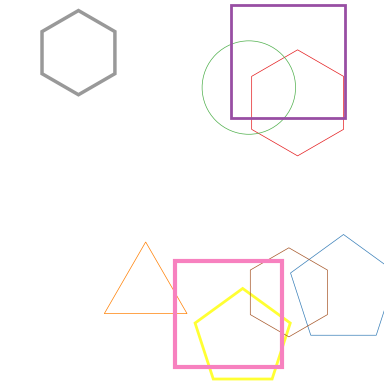[{"shape": "hexagon", "thickness": 0.5, "radius": 0.69, "center": [0.773, 0.733]}, {"shape": "pentagon", "thickness": 0.5, "radius": 0.72, "center": [0.892, 0.246]}, {"shape": "circle", "thickness": 0.5, "radius": 0.61, "center": [0.646, 0.773]}, {"shape": "square", "thickness": 2, "radius": 0.74, "center": [0.748, 0.84]}, {"shape": "triangle", "thickness": 0.5, "radius": 0.62, "center": [0.378, 0.247]}, {"shape": "pentagon", "thickness": 2, "radius": 0.65, "center": [0.63, 0.121]}, {"shape": "hexagon", "thickness": 0.5, "radius": 0.58, "center": [0.75, 0.241]}, {"shape": "square", "thickness": 3, "radius": 0.69, "center": [0.594, 0.185]}, {"shape": "hexagon", "thickness": 2.5, "radius": 0.55, "center": [0.204, 0.863]}]